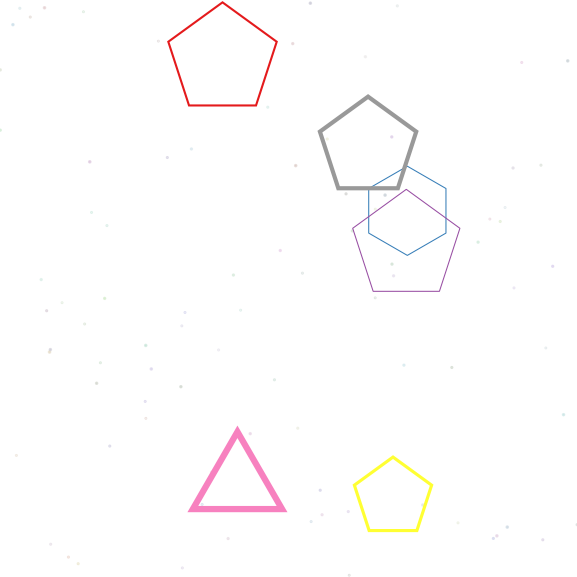[{"shape": "pentagon", "thickness": 1, "radius": 0.49, "center": [0.385, 0.896]}, {"shape": "hexagon", "thickness": 0.5, "radius": 0.39, "center": [0.705, 0.634]}, {"shape": "pentagon", "thickness": 0.5, "radius": 0.49, "center": [0.704, 0.574]}, {"shape": "pentagon", "thickness": 1.5, "radius": 0.35, "center": [0.681, 0.137]}, {"shape": "triangle", "thickness": 3, "radius": 0.45, "center": [0.411, 0.162]}, {"shape": "pentagon", "thickness": 2, "radius": 0.44, "center": [0.637, 0.744]}]